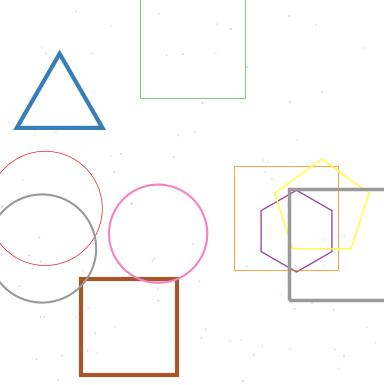[{"shape": "circle", "thickness": 0.5, "radius": 0.74, "center": [0.117, 0.459]}, {"shape": "triangle", "thickness": 3, "radius": 0.64, "center": [0.155, 0.732]}, {"shape": "square", "thickness": 0.5, "radius": 0.68, "center": [0.5, 0.882]}, {"shape": "hexagon", "thickness": 1, "radius": 0.53, "center": [0.77, 0.4]}, {"shape": "square", "thickness": 0.5, "radius": 0.68, "center": [0.742, 0.435]}, {"shape": "pentagon", "thickness": 1, "radius": 0.64, "center": [0.836, 0.458]}, {"shape": "square", "thickness": 3, "radius": 0.62, "center": [0.335, 0.15]}, {"shape": "circle", "thickness": 1.5, "radius": 0.64, "center": [0.411, 0.393]}, {"shape": "square", "thickness": 2.5, "radius": 0.72, "center": [0.893, 0.365]}, {"shape": "circle", "thickness": 1.5, "radius": 0.7, "center": [0.109, 0.355]}]